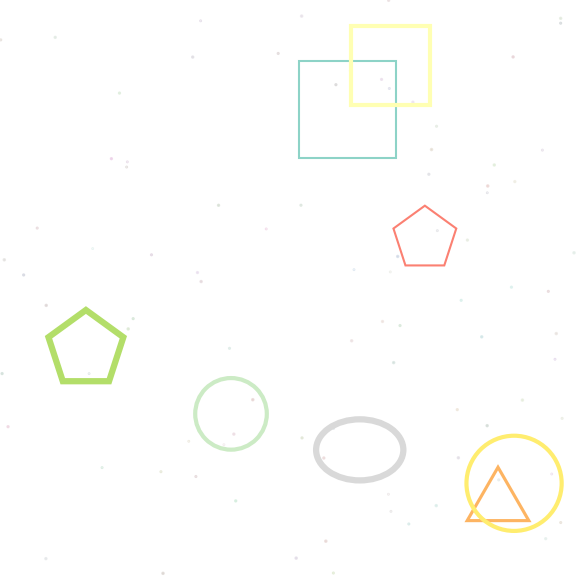[{"shape": "square", "thickness": 1, "radius": 0.42, "center": [0.602, 0.809]}, {"shape": "square", "thickness": 2, "radius": 0.34, "center": [0.676, 0.885]}, {"shape": "pentagon", "thickness": 1, "radius": 0.29, "center": [0.736, 0.586]}, {"shape": "triangle", "thickness": 1.5, "radius": 0.31, "center": [0.862, 0.128]}, {"shape": "pentagon", "thickness": 3, "radius": 0.34, "center": [0.149, 0.394]}, {"shape": "oval", "thickness": 3, "radius": 0.38, "center": [0.623, 0.22]}, {"shape": "circle", "thickness": 2, "radius": 0.31, "center": [0.4, 0.282]}, {"shape": "circle", "thickness": 2, "radius": 0.41, "center": [0.89, 0.162]}]